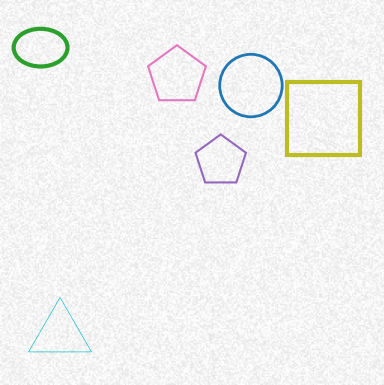[{"shape": "circle", "thickness": 2, "radius": 0.41, "center": [0.652, 0.778]}, {"shape": "oval", "thickness": 3, "radius": 0.35, "center": [0.105, 0.876]}, {"shape": "pentagon", "thickness": 1.5, "radius": 0.34, "center": [0.573, 0.582]}, {"shape": "pentagon", "thickness": 1.5, "radius": 0.39, "center": [0.46, 0.804]}, {"shape": "square", "thickness": 3, "radius": 0.48, "center": [0.84, 0.692]}, {"shape": "triangle", "thickness": 0.5, "radius": 0.47, "center": [0.156, 0.133]}]